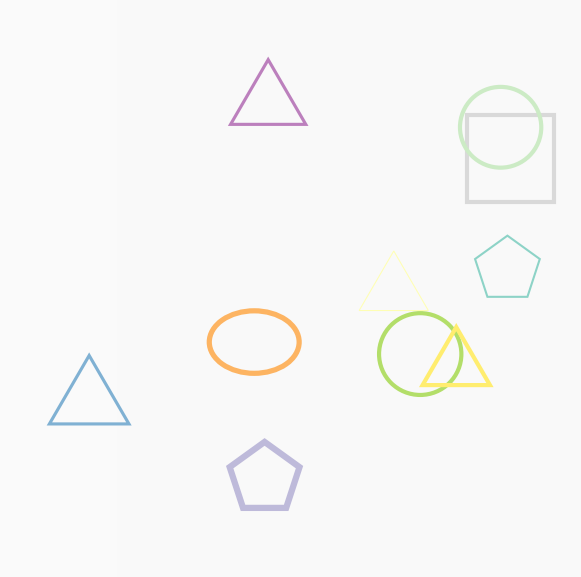[{"shape": "pentagon", "thickness": 1, "radius": 0.29, "center": [0.873, 0.533]}, {"shape": "triangle", "thickness": 0.5, "radius": 0.34, "center": [0.677, 0.496]}, {"shape": "pentagon", "thickness": 3, "radius": 0.32, "center": [0.455, 0.171]}, {"shape": "triangle", "thickness": 1.5, "radius": 0.39, "center": [0.153, 0.305]}, {"shape": "oval", "thickness": 2.5, "radius": 0.39, "center": [0.437, 0.407]}, {"shape": "circle", "thickness": 2, "radius": 0.35, "center": [0.723, 0.386]}, {"shape": "square", "thickness": 2, "radius": 0.38, "center": [0.878, 0.724]}, {"shape": "triangle", "thickness": 1.5, "radius": 0.37, "center": [0.461, 0.821]}, {"shape": "circle", "thickness": 2, "radius": 0.35, "center": [0.861, 0.779]}, {"shape": "triangle", "thickness": 2, "radius": 0.33, "center": [0.785, 0.366]}]